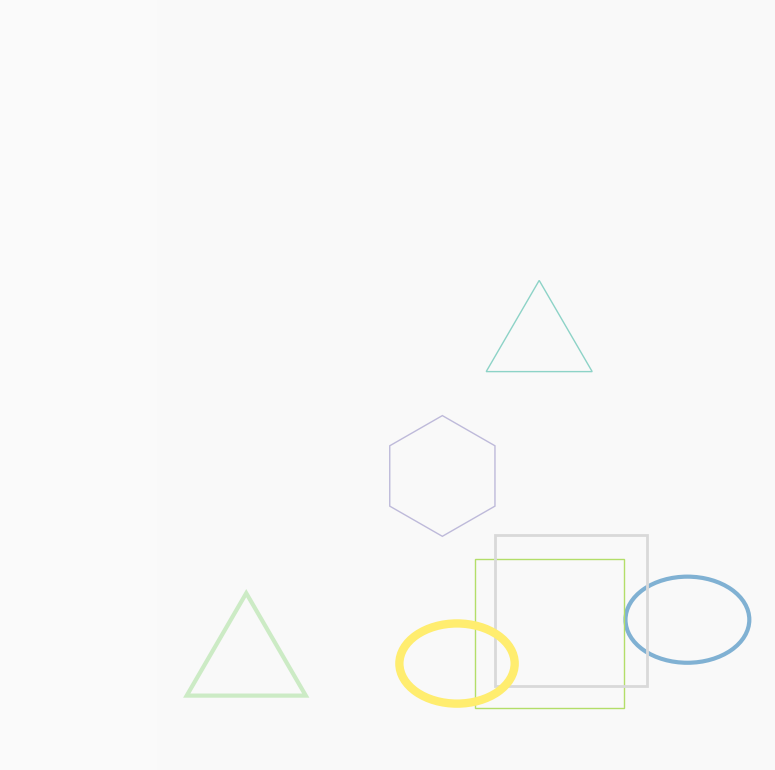[{"shape": "triangle", "thickness": 0.5, "radius": 0.39, "center": [0.696, 0.557]}, {"shape": "hexagon", "thickness": 0.5, "radius": 0.39, "center": [0.571, 0.382]}, {"shape": "oval", "thickness": 1.5, "radius": 0.4, "center": [0.887, 0.195]}, {"shape": "square", "thickness": 0.5, "radius": 0.48, "center": [0.709, 0.177]}, {"shape": "square", "thickness": 1, "radius": 0.49, "center": [0.737, 0.207]}, {"shape": "triangle", "thickness": 1.5, "radius": 0.44, "center": [0.318, 0.141]}, {"shape": "oval", "thickness": 3, "radius": 0.37, "center": [0.59, 0.138]}]